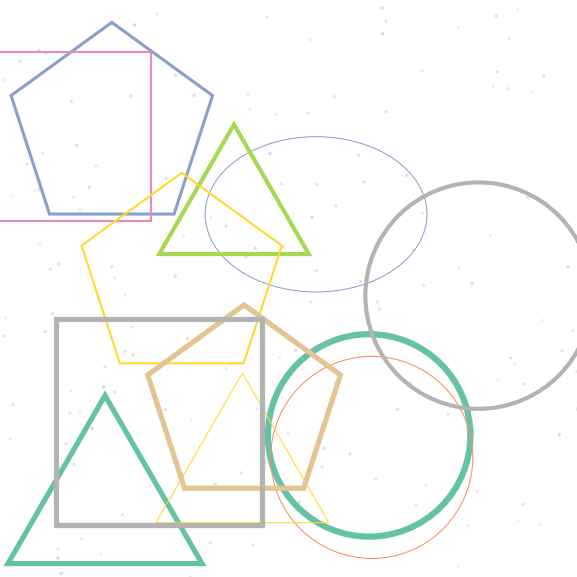[{"shape": "triangle", "thickness": 2.5, "radius": 0.97, "center": [0.182, 0.12]}, {"shape": "circle", "thickness": 3, "radius": 0.88, "center": [0.639, 0.245]}, {"shape": "circle", "thickness": 0.5, "radius": 0.87, "center": [0.644, 0.207]}, {"shape": "pentagon", "thickness": 1.5, "radius": 0.92, "center": [0.194, 0.777]}, {"shape": "oval", "thickness": 0.5, "radius": 0.96, "center": [0.547, 0.628]}, {"shape": "square", "thickness": 1, "radius": 0.73, "center": [0.115, 0.763]}, {"shape": "triangle", "thickness": 2, "radius": 0.75, "center": [0.405, 0.634]}, {"shape": "pentagon", "thickness": 1, "radius": 0.91, "center": [0.315, 0.518]}, {"shape": "triangle", "thickness": 0.5, "radius": 0.86, "center": [0.42, 0.18]}, {"shape": "pentagon", "thickness": 2.5, "radius": 0.88, "center": [0.423, 0.296]}, {"shape": "square", "thickness": 2.5, "radius": 0.89, "center": [0.275, 0.269]}, {"shape": "circle", "thickness": 2, "radius": 0.98, "center": [0.829, 0.487]}]